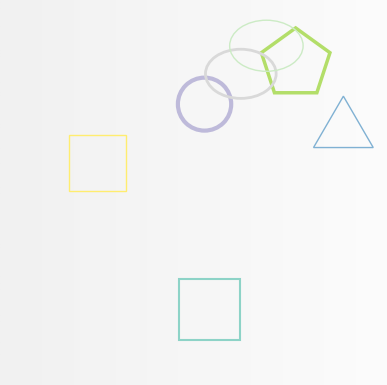[{"shape": "square", "thickness": 1.5, "radius": 0.39, "center": [0.541, 0.196]}, {"shape": "circle", "thickness": 3, "radius": 0.34, "center": [0.528, 0.73]}, {"shape": "triangle", "thickness": 1, "radius": 0.44, "center": [0.886, 0.661]}, {"shape": "pentagon", "thickness": 2.5, "radius": 0.47, "center": [0.763, 0.834]}, {"shape": "oval", "thickness": 2, "radius": 0.46, "center": [0.621, 0.808]}, {"shape": "oval", "thickness": 1, "radius": 0.47, "center": [0.687, 0.881]}, {"shape": "square", "thickness": 1, "radius": 0.37, "center": [0.252, 0.577]}]